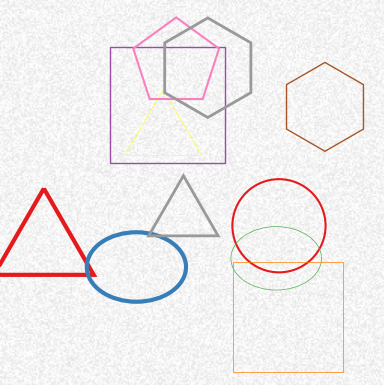[{"shape": "triangle", "thickness": 3, "radius": 0.75, "center": [0.114, 0.361]}, {"shape": "circle", "thickness": 1.5, "radius": 0.61, "center": [0.725, 0.414]}, {"shape": "oval", "thickness": 3, "radius": 0.64, "center": [0.354, 0.307]}, {"shape": "oval", "thickness": 0.5, "radius": 0.59, "center": [0.717, 0.329]}, {"shape": "square", "thickness": 1, "radius": 0.75, "center": [0.436, 0.727]}, {"shape": "square", "thickness": 0.5, "radius": 0.71, "center": [0.749, 0.176]}, {"shape": "triangle", "thickness": 0.5, "radius": 0.57, "center": [0.424, 0.654]}, {"shape": "hexagon", "thickness": 1, "radius": 0.58, "center": [0.844, 0.722]}, {"shape": "pentagon", "thickness": 1.5, "radius": 0.59, "center": [0.458, 0.838]}, {"shape": "hexagon", "thickness": 2, "radius": 0.65, "center": [0.54, 0.824]}, {"shape": "triangle", "thickness": 2, "radius": 0.52, "center": [0.476, 0.439]}]